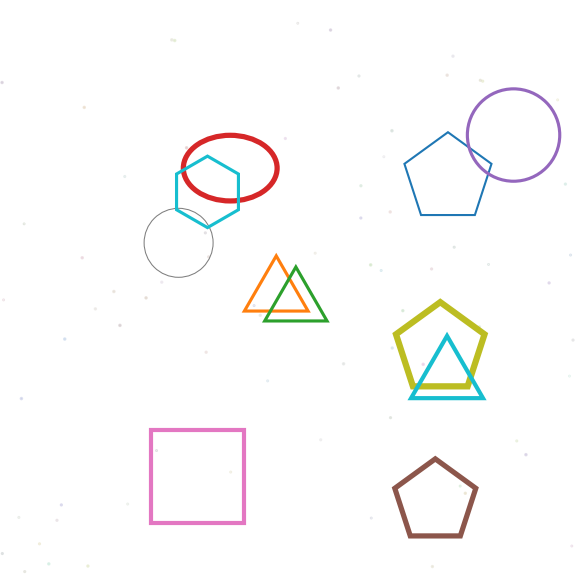[{"shape": "pentagon", "thickness": 1, "radius": 0.4, "center": [0.776, 0.691]}, {"shape": "triangle", "thickness": 1.5, "radius": 0.32, "center": [0.478, 0.492]}, {"shape": "triangle", "thickness": 1.5, "radius": 0.31, "center": [0.512, 0.475]}, {"shape": "oval", "thickness": 2.5, "radius": 0.41, "center": [0.399, 0.708]}, {"shape": "circle", "thickness": 1.5, "radius": 0.4, "center": [0.889, 0.765]}, {"shape": "pentagon", "thickness": 2.5, "radius": 0.37, "center": [0.754, 0.131]}, {"shape": "square", "thickness": 2, "radius": 0.4, "center": [0.342, 0.174]}, {"shape": "circle", "thickness": 0.5, "radius": 0.3, "center": [0.309, 0.579]}, {"shape": "pentagon", "thickness": 3, "radius": 0.4, "center": [0.762, 0.395]}, {"shape": "hexagon", "thickness": 1.5, "radius": 0.31, "center": [0.359, 0.667]}, {"shape": "triangle", "thickness": 2, "radius": 0.36, "center": [0.774, 0.346]}]